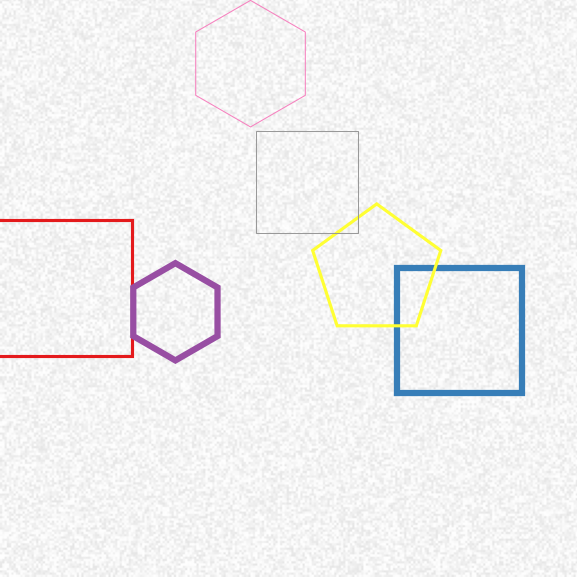[{"shape": "square", "thickness": 1.5, "radius": 0.59, "center": [0.111, 0.5]}, {"shape": "square", "thickness": 3, "radius": 0.54, "center": [0.796, 0.427]}, {"shape": "hexagon", "thickness": 3, "radius": 0.42, "center": [0.304, 0.459]}, {"shape": "pentagon", "thickness": 1.5, "radius": 0.58, "center": [0.652, 0.529]}, {"shape": "hexagon", "thickness": 0.5, "radius": 0.55, "center": [0.434, 0.889]}, {"shape": "square", "thickness": 0.5, "radius": 0.44, "center": [0.532, 0.684]}]